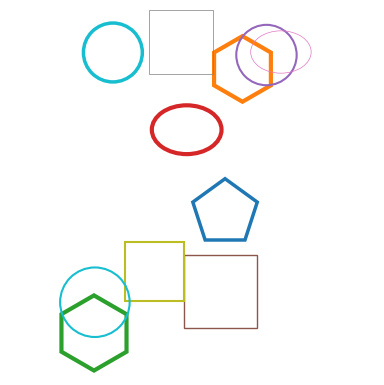[{"shape": "pentagon", "thickness": 2.5, "radius": 0.44, "center": [0.585, 0.448]}, {"shape": "hexagon", "thickness": 3, "radius": 0.43, "center": [0.63, 0.821]}, {"shape": "hexagon", "thickness": 3, "radius": 0.49, "center": [0.244, 0.135]}, {"shape": "oval", "thickness": 3, "radius": 0.45, "center": [0.485, 0.663]}, {"shape": "circle", "thickness": 1.5, "radius": 0.39, "center": [0.692, 0.857]}, {"shape": "square", "thickness": 1, "radius": 0.47, "center": [0.573, 0.243]}, {"shape": "oval", "thickness": 0.5, "radius": 0.39, "center": [0.73, 0.865]}, {"shape": "square", "thickness": 0.5, "radius": 0.41, "center": [0.47, 0.891]}, {"shape": "square", "thickness": 1.5, "radius": 0.38, "center": [0.401, 0.295]}, {"shape": "circle", "thickness": 1.5, "radius": 0.45, "center": [0.246, 0.215]}, {"shape": "circle", "thickness": 2.5, "radius": 0.38, "center": [0.293, 0.864]}]